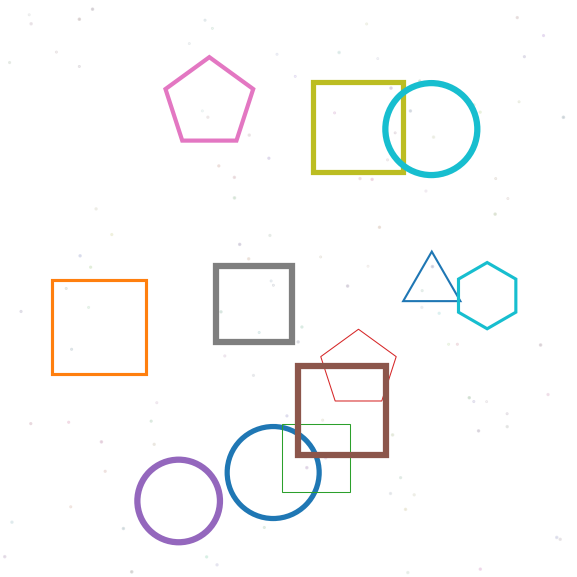[{"shape": "circle", "thickness": 2.5, "radius": 0.4, "center": [0.473, 0.181]}, {"shape": "triangle", "thickness": 1, "radius": 0.29, "center": [0.748, 0.506]}, {"shape": "square", "thickness": 1.5, "radius": 0.41, "center": [0.172, 0.433]}, {"shape": "square", "thickness": 0.5, "radius": 0.3, "center": [0.547, 0.206]}, {"shape": "pentagon", "thickness": 0.5, "radius": 0.34, "center": [0.621, 0.36]}, {"shape": "circle", "thickness": 3, "radius": 0.36, "center": [0.309, 0.132]}, {"shape": "square", "thickness": 3, "radius": 0.38, "center": [0.593, 0.288]}, {"shape": "pentagon", "thickness": 2, "radius": 0.4, "center": [0.363, 0.82]}, {"shape": "square", "thickness": 3, "radius": 0.33, "center": [0.44, 0.473]}, {"shape": "square", "thickness": 2.5, "radius": 0.39, "center": [0.62, 0.779]}, {"shape": "hexagon", "thickness": 1.5, "radius": 0.29, "center": [0.844, 0.487]}, {"shape": "circle", "thickness": 3, "radius": 0.4, "center": [0.747, 0.776]}]